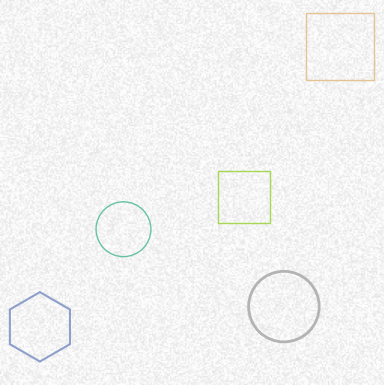[{"shape": "circle", "thickness": 1, "radius": 0.36, "center": [0.321, 0.405]}, {"shape": "hexagon", "thickness": 1.5, "radius": 0.45, "center": [0.104, 0.151]}, {"shape": "square", "thickness": 1, "radius": 0.34, "center": [0.634, 0.488]}, {"shape": "square", "thickness": 1, "radius": 0.44, "center": [0.883, 0.879]}, {"shape": "circle", "thickness": 2, "radius": 0.46, "center": [0.737, 0.204]}]